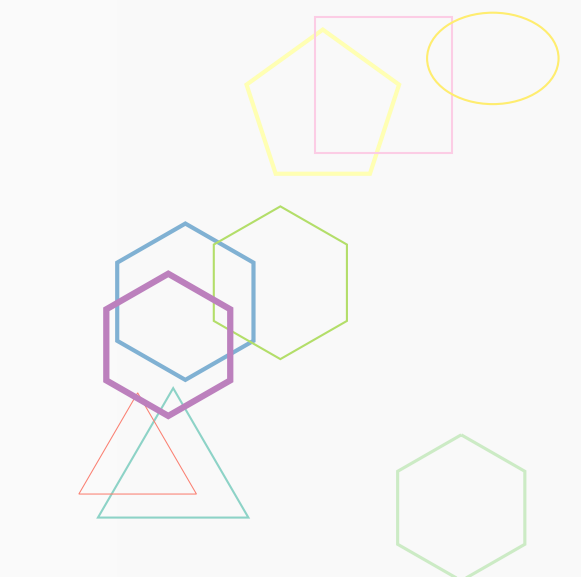[{"shape": "triangle", "thickness": 1, "radius": 0.75, "center": [0.298, 0.178]}, {"shape": "pentagon", "thickness": 2, "radius": 0.69, "center": [0.555, 0.81]}, {"shape": "triangle", "thickness": 0.5, "radius": 0.58, "center": [0.237, 0.202]}, {"shape": "hexagon", "thickness": 2, "radius": 0.68, "center": [0.319, 0.477]}, {"shape": "hexagon", "thickness": 1, "radius": 0.66, "center": [0.482, 0.51]}, {"shape": "square", "thickness": 1, "radius": 0.59, "center": [0.66, 0.852]}, {"shape": "hexagon", "thickness": 3, "radius": 0.62, "center": [0.29, 0.402]}, {"shape": "hexagon", "thickness": 1.5, "radius": 0.63, "center": [0.794, 0.12]}, {"shape": "oval", "thickness": 1, "radius": 0.57, "center": [0.848, 0.898]}]